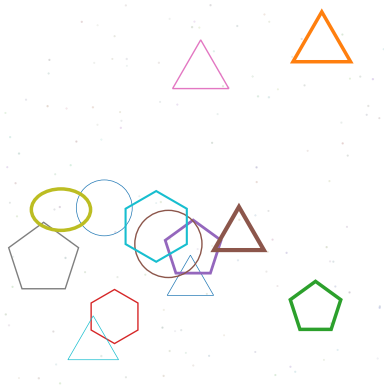[{"shape": "circle", "thickness": 0.5, "radius": 0.36, "center": [0.271, 0.46]}, {"shape": "triangle", "thickness": 0.5, "radius": 0.35, "center": [0.495, 0.268]}, {"shape": "triangle", "thickness": 2.5, "radius": 0.43, "center": [0.836, 0.883]}, {"shape": "pentagon", "thickness": 2.5, "radius": 0.34, "center": [0.82, 0.2]}, {"shape": "hexagon", "thickness": 1, "radius": 0.35, "center": [0.298, 0.178]}, {"shape": "pentagon", "thickness": 2, "radius": 0.38, "center": [0.502, 0.352]}, {"shape": "triangle", "thickness": 3, "radius": 0.37, "center": [0.621, 0.388]}, {"shape": "circle", "thickness": 1, "radius": 0.44, "center": [0.437, 0.366]}, {"shape": "triangle", "thickness": 1, "radius": 0.42, "center": [0.521, 0.812]}, {"shape": "pentagon", "thickness": 1, "radius": 0.48, "center": [0.113, 0.327]}, {"shape": "oval", "thickness": 2.5, "radius": 0.38, "center": [0.158, 0.455]}, {"shape": "hexagon", "thickness": 1.5, "radius": 0.46, "center": [0.406, 0.412]}, {"shape": "triangle", "thickness": 0.5, "radius": 0.38, "center": [0.242, 0.104]}]